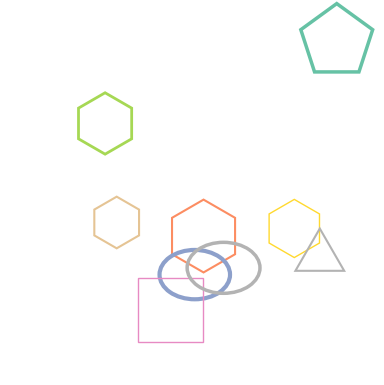[{"shape": "pentagon", "thickness": 2.5, "radius": 0.49, "center": [0.875, 0.893]}, {"shape": "hexagon", "thickness": 1.5, "radius": 0.47, "center": [0.529, 0.387]}, {"shape": "oval", "thickness": 3, "radius": 0.46, "center": [0.506, 0.287]}, {"shape": "square", "thickness": 1, "radius": 0.42, "center": [0.443, 0.196]}, {"shape": "hexagon", "thickness": 2, "radius": 0.4, "center": [0.273, 0.679]}, {"shape": "hexagon", "thickness": 1, "radius": 0.38, "center": [0.764, 0.407]}, {"shape": "hexagon", "thickness": 1.5, "radius": 0.34, "center": [0.303, 0.422]}, {"shape": "oval", "thickness": 2.5, "radius": 0.47, "center": [0.581, 0.304]}, {"shape": "triangle", "thickness": 1.5, "radius": 0.37, "center": [0.831, 0.333]}]